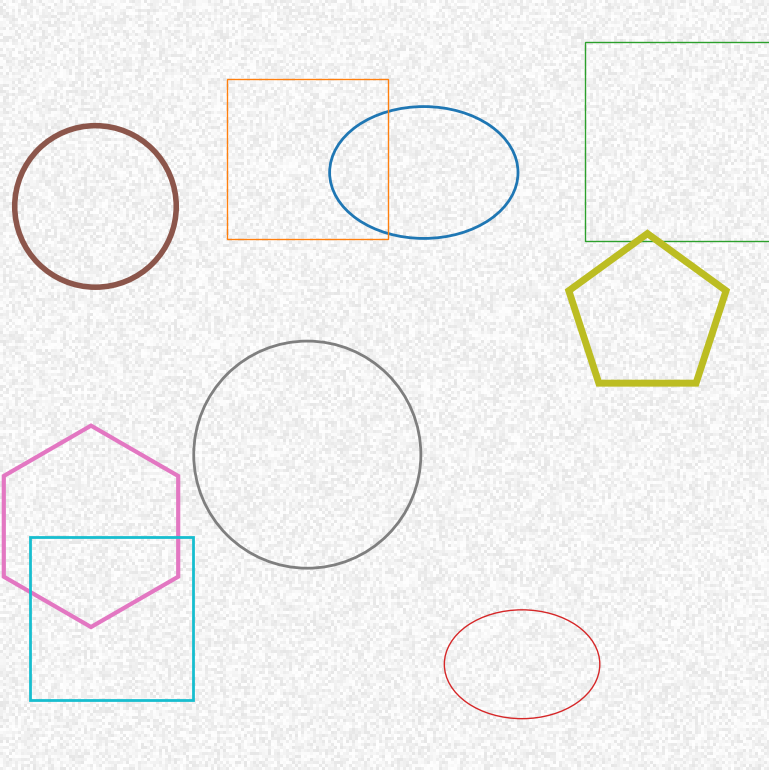[{"shape": "oval", "thickness": 1, "radius": 0.61, "center": [0.55, 0.776]}, {"shape": "square", "thickness": 0.5, "radius": 0.52, "center": [0.399, 0.793]}, {"shape": "square", "thickness": 0.5, "radius": 0.65, "center": [0.889, 0.816]}, {"shape": "oval", "thickness": 0.5, "radius": 0.5, "center": [0.678, 0.137]}, {"shape": "circle", "thickness": 2, "radius": 0.52, "center": [0.124, 0.732]}, {"shape": "hexagon", "thickness": 1.5, "radius": 0.65, "center": [0.118, 0.316]}, {"shape": "circle", "thickness": 1, "radius": 0.74, "center": [0.399, 0.41]}, {"shape": "pentagon", "thickness": 2.5, "radius": 0.54, "center": [0.841, 0.589]}, {"shape": "square", "thickness": 1, "radius": 0.53, "center": [0.145, 0.197]}]